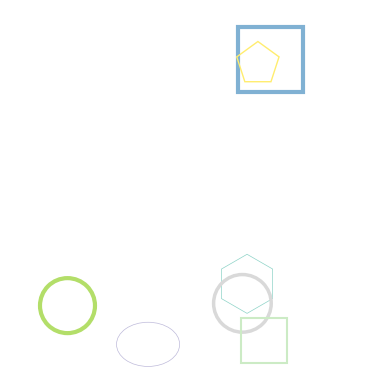[{"shape": "hexagon", "thickness": 0.5, "radius": 0.38, "center": [0.642, 0.263]}, {"shape": "oval", "thickness": 0.5, "radius": 0.41, "center": [0.385, 0.106]}, {"shape": "square", "thickness": 3, "radius": 0.42, "center": [0.703, 0.846]}, {"shape": "circle", "thickness": 3, "radius": 0.36, "center": [0.175, 0.206]}, {"shape": "circle", "thickness": 2.5, "radius": 0.37, "center": [0.63, 0.212]}, {"shape": "square", "thickness": 1.5, "radius": 0.3, "center": [0.686, 0.115]}, {"shape": "pentagon", "thickness": 1, "radius": 0.29, "center": [0.67, 0.834]}]